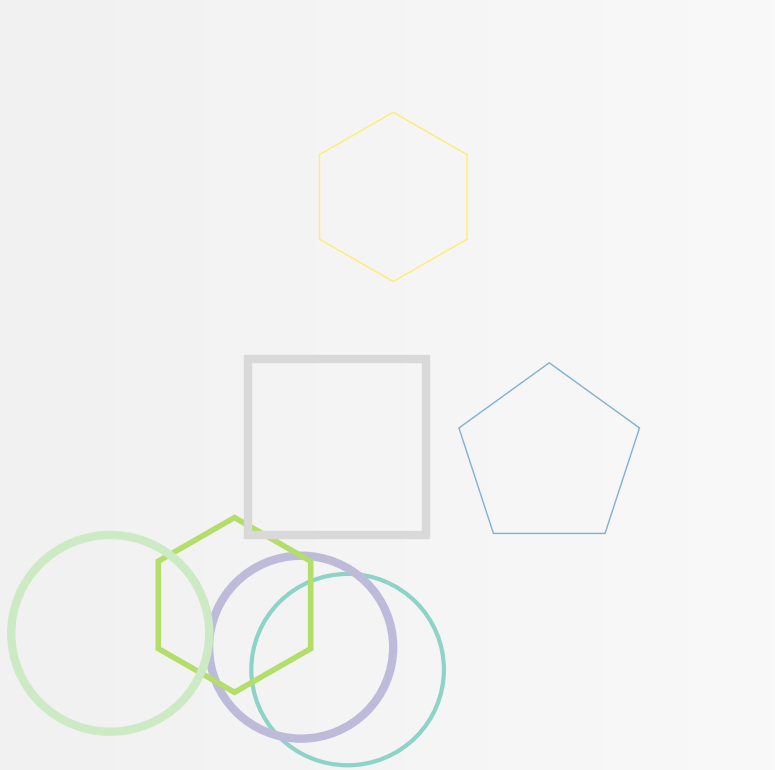[{"shape": "circle", "thickness": 1.5, "radius": 0.62, "center": [0.449, 0.13]}, {"shape": "circle", "thickness": 3, "radius": 0.59, "center": [0.389, 0.16]}, {"shape": "pentagon", "thickness": 0.5, "radius": 0.61, "center": [0.709, 0.406]}, {"shape": "hexagon", "thickness": 2, "radius": 0.57, "center": [0.303, 0.214]}, {"shape": "square", "thickness": 3, "radius": 0.57, "center": [0.435, 0.419]}, {"shape": "circle", "thickness": 3, "radius": 0.64, "center": [0.142, 0.177]}, {"shape": "hexagon", "thickness": 0.5, "radius": 0.55, "center": [0.507, 0.744]}]